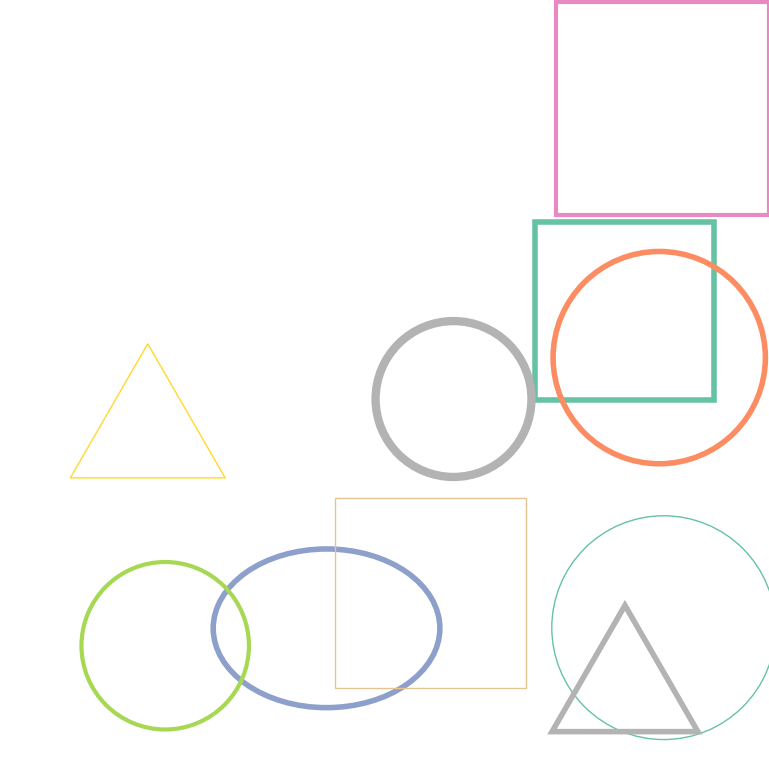[{"shape": "square", "thickness": 2, "radius": 0.58, "center": [0.811, 0.596]}, {"shape": "circle", "thickness": 0.5, "radius": 0.73, "center": [0.862, 0.185]}, {"shape": "circle", "thickness": 2, "radius": 0.69, "center": [0.856, 0.536]}, {"shape": "oval", "thickness": 2, "radius": 0.74, "center": [0.424, 0.184]}, {"shape": "square", "thickness": 1.5, "radius": 0.69, "center": [0.86, 0.86]}, {"shape": "circle", "thickness": 1.5, "radius": 0.54, "center": [0.215, 0.161]}, {"shape": "triangle", "thickness": 0.5, "radius": 0.58, "center": [0.192, 0.437]}, {"shape": "square", "thickness": 0.5, "radius": 0.62, "center": [0.559, 0.23]}, {"shape": "circle", "thickness": 3, "radius": 0.51, "center": [0.589, 0.482]}, {"shape": "triangle", "thickness": 2, "radius": 0.55, "center": [0.812, 0.104]}]